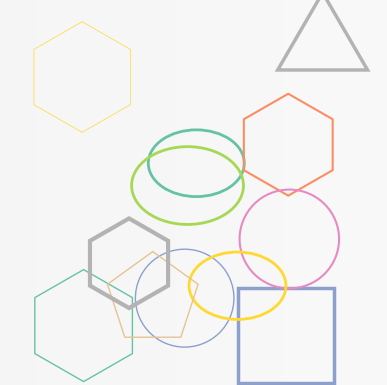[{"shape": "oval", "thickness": 2, "radius": 0.62, "center": [0.507, 0.576]}, {"shape": "hexagon", "thickness": 1, "radius": 0.73, "center": [0.216, 0.154]}, {"shape": "hexagon", "thickness": 1.5, "radius": 0.66, "center": [0.744, 0.624]}, {"shape": "circle", "thickness": 1, "radius": 0.64, "center": [0.477, 0.226]}, {"shape": "square", "thickness": 2.5, "radius": 0.62, "center": [0.738, 0.128]}, {"shape": "circle", "thickness": 1.5, "radius": 0.64, "center": [0.747, 0.379]}, {"shape": "oval", "thickness": 2, "radius": 0.72, "center": [0.484, 0.518]}, {"shape": "oval", "thickness": 2, "radius": 0.63, "center": [0.613, 0.258]}, {"shape": "hexagon", "thickness": 0.5, "radius": 0.72, "center": [0.212, 0.8]}, {"shape": "pentagon", "thickness": 1, "radius": 0.61, "center": [0.394, 0.224]}, {"shape": "triangle", "thickness": 2.5, "radius": 0.67, "center": [0.833, 0.885]}, {"shape": "hexagon", "thickness": 3, "radius": 0.58, "center": [0.333, 0.316]}]